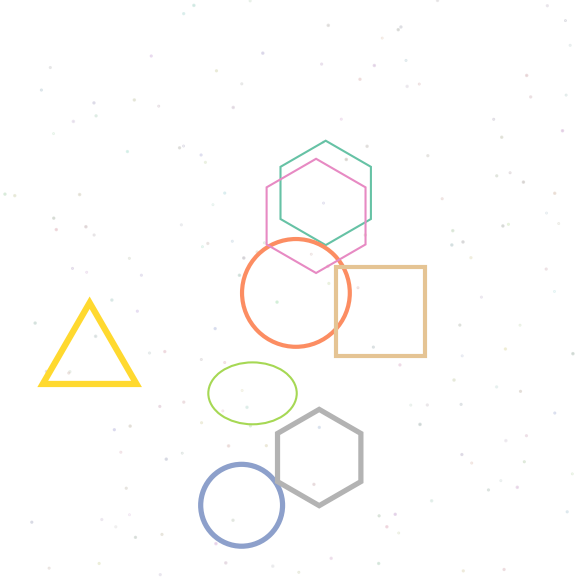[{"shape": "hexagon", "thickness": 1, "radius": 0.45, "center": [0.564, 0.665]}, {"shape": "circle", "thickness": 2, "radius": 0.47, "center": [0.512, 0.492]}, {"shape": "circle", "thickness": 2.5, "radius": 0.35, "center": [0.418, 0.124]}, {"shape": "hexagon", "thickness": 1, "radius": 0.49, "center": [0.547, 0.625]}, {"shape": "oval", "thickness": 1, "radius": 0.38, "center": [0.437, 0.318]}, {"shape": "triangle", "thickness": 3, "radius": 0.47, "center": [0.155, 0.381]}, {"shape": "square", "thickness": 2, "radius": 0.39, "center": [0.659, 0.459]}, {"shape": "hexagon", "thickness": 2.5, "radius": 0.42, "center": [0.553, 0.207]}]